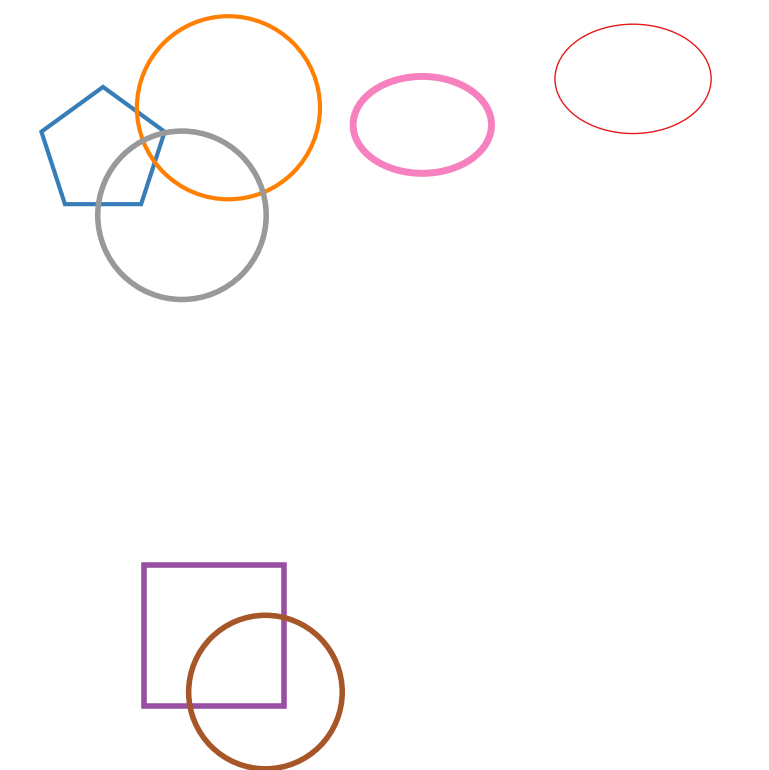[{"shape": "oval", "thickness": 0.5, "radius": 0.51, "center": [0.822, 0.898]}, {"shape": "pentagon", "thickness": 1.5, "radius": 0.42, "center": [0.134, 0.803]}, {"shape": "square", "thickness": 2, "radius": 0.46, "center": [0.278, 0.175]}, {"shape": "circle", "thickness": 1.5, "radius": 0.59, "center": [0.297, 0.86]}, {"shape": "circle", "thickness": 2, "radius": 0.5, "center": [0.345, 0.101]}, {"shape": "oval", "thickness": 2.5, "radius": 0.45, "center": [0.548, 0.838]}, {"shape": "circle", "thickness": 2, "radius": 0.55, "center": [0.236, 0.72]}]